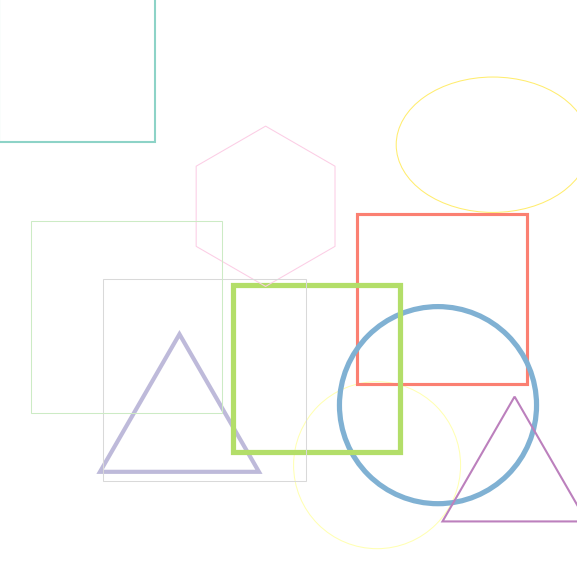[{"shape": "square", "thickness": 1, "radius": 0.68, "center": [0.134, 0.889]}, {"shape": "circle", "thickness": 0.5, "radius": 0.72, "center": [0.653, 0.194]}, {"shape": "triangle", "thickness": 2, "radius": 0.79, "center": [0.311, 0.262]}, {"shape": "square", "thickness": 1.5, "radius": 0.74, "center": [0.765, 0.482]}, {"shape": "circle", "thickness": 2.5, "radius": 0.85, "center": [0.758, 0.298]}, {"shape": "square", "thickness": 2.5, "radius": 0.72, "center": [0.548, 0.361]}, {"shape": "hexagon", "thickness": 0.5, "radius": 0.69, "center": [0.46, 0.642]}, {"shape": "square", "thickness": 0.5, "radius": 0.88, "center": [0.354, 0.341]}, {"shape": "triangle", "thickness": 1, "radius": 0.72, "center": [0.891, 0.168]}, {"shape": "square", "thickness": 0.5, "radius": 0.83, "center": [0.219, 0.45]}, {"shape": "oval", "thickness": 0.5, "radius": 0.84, "center": [0.854, 0.749]}]